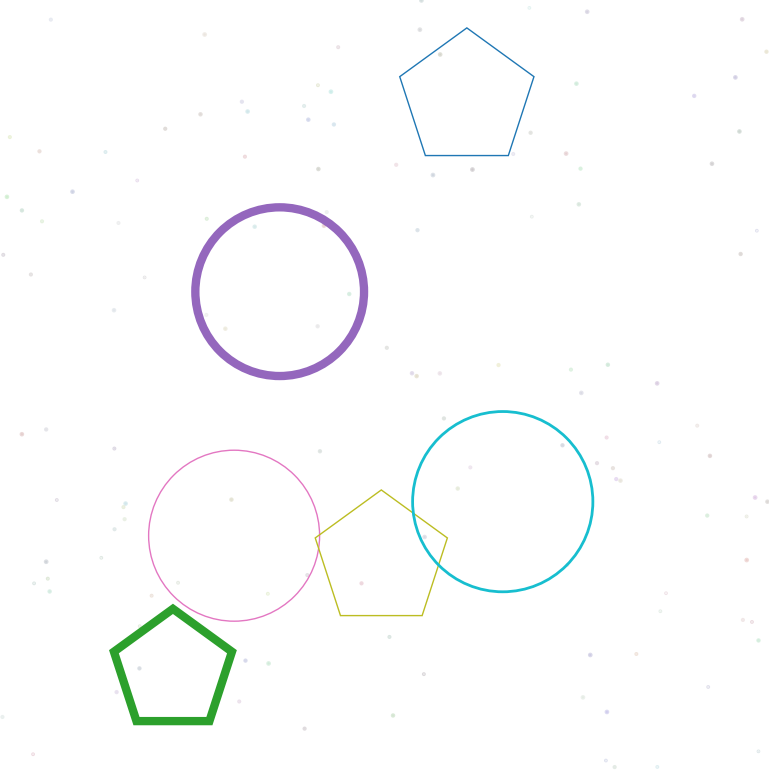[{"shape": "pentagon", "thickness": 0.5, "radius": 0.46, "center": [0.606, 0.872]}, {"shape": "pentagon", "thickness": 3, "radius": 0.4, "center": [0.225, 0.129]}, {"shape": "circle", "thickness": 3, "radius": 0.55, "center": [0.363, 0.621]}, {"shape": "circle", "thickness": 0.5, "radius": 0.56, "center": [0.304, 0.304]}, {"shape": "pentagon", "thickness": 0.5, "radius": 0.45, "center": [0.495, 0.274]}, {"shape": "circle", "thickness": 1, "radius": 0.59, "center": [0.653, 0.348]}]